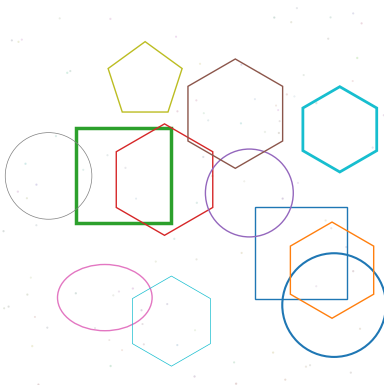[{"shape": "square", "thickness": 1, "radius": 0.6, "center": [0.782, 0.343]}, {"shape": "circle", "thickness": 1.5, "radius": 0.67, "center": [0.868, 0.208]}, {"shape": "hexagon", "thickness": 1, "radius": 0.62, "center": [0.862, 0.298]}, {"shape": "square", "thickness": 2.5, "radius": 0.62, "center": [0.32, 0.544]}, {"shape": "hexagon", "thickness": 1, "radius": 0.72, "center": [0.427, 0.534]}, {"shape": "circle", "thickness": 1, "radius": 0.57, "center": [0.648, 0.499]}, {"shape": "hexagon", "thickness": 1, "radius": 0.71, "center": [0.611, 0.705]}, {"shape": "oval", "thickness": 1, "radius": 0.61, "center": [0.272, 0.227]}, {"shape": "circle", "thickness": 0.5, "radius": 0.56, "center": [0.126, 0.543]}, {"shape": "pentagon", "thickness": 1, "radius": 0.51, "center": [0.377, 0.791]}, {"shape": "hexagon", "thickness": 0.5, "radius": 0.59, "center": [0.445, 0.166]}, {"shape": "hexagon", "thickness": 2, "radius": 0.55, "center": [0.883, 0.664]}]